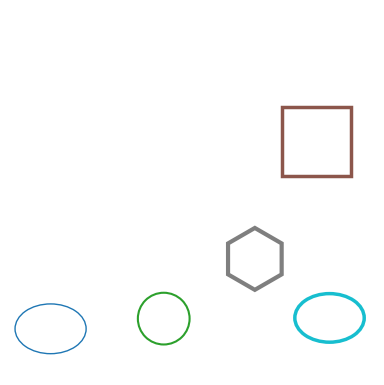[{"shape": "oval", "thickness": 1, "radius": 0.46, "center": [0.131, 0.146]}, {"shape": "circle", "thickness": 1.5, "radius": 0.34, "center": [0.425, 0.172]}, {"shape": "square", "thickness": 2.5, "radius": 0.45, "center": [0.822, 0.633]}, {"shape": "hexagon", "thickness": 3, "radius": 0.4, "center": [0.662, 0.328]}, {"shape": "oval", "thickness": 2.5, "radius": 0.45, "center": [0.856, 0.174]}]